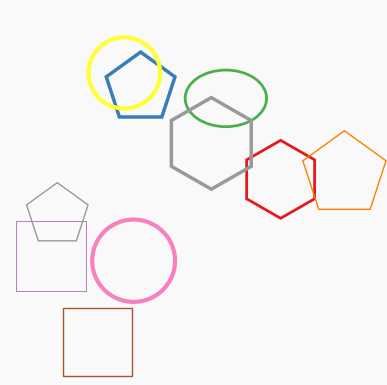[{"shape": "hexagon", "thickness": 2, "radius": 0.51, "center": [0.724, 0.534]}, {"shape": "pentagon", "thickness": 2.5, "radius": 0.47, "center": [0.363, 0.772]}, {"shape": "oval", "thickness": 2, "radius": 0.53, "center": [0.583, 0.745]}, {"shape": "square", "thickness": 0.5, "radius": 0.45, "center": [0.131, 0.336]}, {"shape": "pentagon", "thickness": 1, "radius": 0.56, "center": [0.889, 0.548]}, {"shape": "circle", "thickness": 3, "radius": 0.46, "center": [0.321, 0.811]}, {"shape": "square", "thickness": 1, "radius": 0.44, "center": [0.251, 0.112]}, {"shape": "circle", "thickness": 3, "radius": 0.53, "center": [0.345, 0.323]}, {"shape": "pentagon", "thickness": 1, "radius": 0.42, "center": [0.148, 0.442]}, {"shape": "hexagon", "thickness": 2.5, "radius": 0.59, "center": [0.545, 0.628]}]